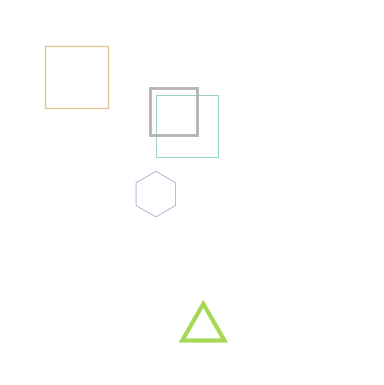[{"shape": "square", "thickness": 0.5, "radius": 0.4, "center": [0.485, 0.672]}, {"shape": "hexagon", "thickness": 0.5, "radius": 0.3, "center": [0.405, 0.496]}, {"shape": "triangle", "thickness": 3, "radius": 0.32, "center": [0.528, 0.147]}, {"shape": "square", "thickness": 1, "radius": 0.41, "center": [0.198, 0.8]}, {"shape": "square", "thickness": 2, "radius": 0.3, "center": [0.451, 0.711]}]